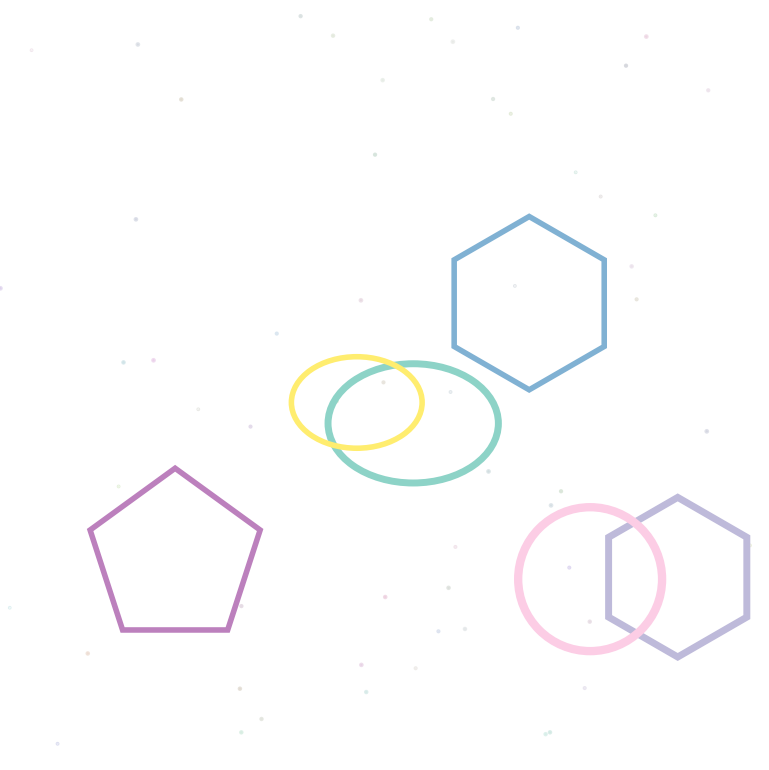[{"shape": "oval", "thickness": 2.5, "radius": 0.55, "center": [0.537, 0.45]}, {"shape": "hexagon", "thickness": 2.5, "radius": 0.52, "center": [0.88, 0.25]}, {"shape": "hexagon", "thickness": 2, "radius": 0.56, "center": [0.687, 0.606]}, {"shape": "circle", "thickness": 3, "radius": 0.47, "center": [0.766, 0.248]}, {"shape": "pentagon", "thickness": 2, "radius": 0.58, "center": [0.227, 0.276]}, {"shape": "oval", "thickness": 2, "radius": 0.42, "center": [0.463, 0.477]}]